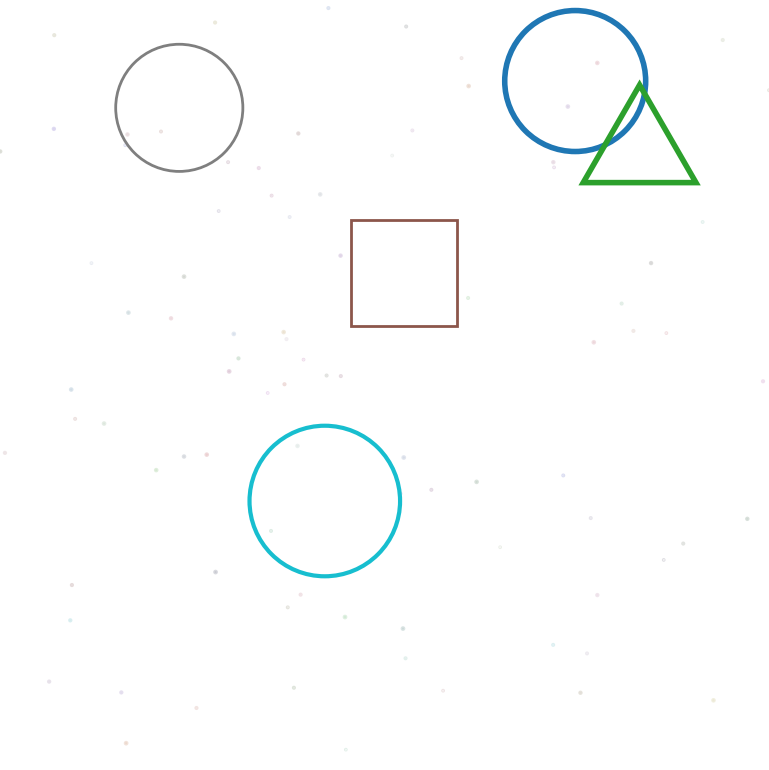[{"shape": "circle", "thickness": 2, "radius": 0.46, "center": [0.747, 0.895]}, {"shape": "triangle", "thickness": 2, "radius": 0.42, "center": [0.831, 0.805]}, {"shape": "square", "thickness": 1, "radius": 0.34, "center": [0.525, 0.645]}, {"shape": "circle", "thickness": 1, "radius": 0.41, "center": [0.233, 0.86]}, {"shape": "circle", "thickness": 1.5, "radius": 0.49, "center": [0.422, 0.349]}]